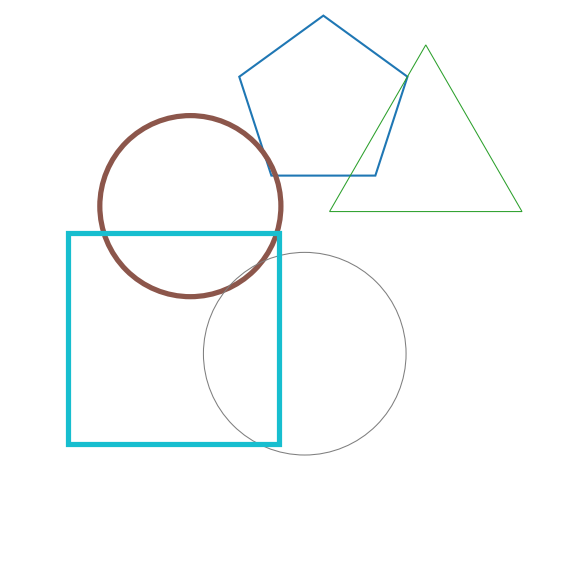[{"shape": "pentagon", "thickness": 1, "radius": 0.77, "center": [0.56, 0.819]}, {"shape": "triangle", "thickness": 0.5, "radius": 0.96, "center": [0.737, 0.729]}, {"shape": "circle", "thickness": 2.5, "radius": 0.78, "center": [0.33, 0.642]}, {"shape": "circle", "thickness": 0.5, "radius": 0.88, "center": [0.528, 0.387]}, {"shape": "square", "thickness": 2.5, "radius": 0.91, "center": [0.3, 0.414]}]